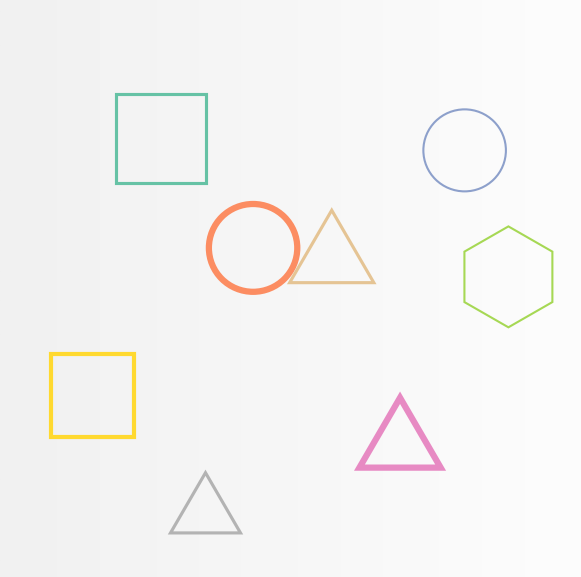[{"shape": "square", "thickness": 1.5, "radius": 0.39, "center": [0.277, 0.759]}, {"shape": "circle", "thickness": 3, "radius": 0.38, "center": [0.435, 0.57]}, {"shape": "circle", "thickness": 1, "radius": 0.35, "center": [0.799, 0.739]}, {"shape": "triangle", "thickness": 3, "radius": 0.4, "center": [0.688, 0.23]}, {"shape": "hexagon", "thickness": 1, "radius": 0.44, "center": [0.875, 0.52]}, {"shape": "square", "thickness": 2, "radius": 0.36, "center": [0.159, 0.314]}, {"shape": "triangle", "thickness": 1.5, "radius": 0.42, "center": [0.571, 0.551]}, {"shape": "triangle", "thickness": 1.5, "radius": 0.35, "center": [0.354, 0.111]}]